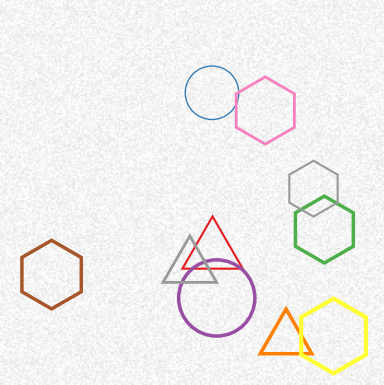[{"shape": "triangle", "thickness": 1.5, "radius": 0.45, "center": [0.552, 0.347]}, {"shape": "circle", "thickness": 1, "radius": 0.35, "center": [0.551, 0.759]}, {"shape": "hexagon", "thickness": 2.5, "radius": 0.43, "center": [0.843, 0.404]}, {"shape": "circle", "thickness": 2.5, "radius": 0.49, "center": [0.563, 0.226]}, {"shape": "triangle", "thickness": 2.5, "radius": 0.39, "center": [0.743, 0.12]}, {"shape": "hexagon", "thickness": 3, "radius": 0.49, "center": [0.866, 0.127]}, {"shape": "hexagon", "thickness": 2.5, "radius": 0.45, "center": [0.134, 0.287]}, {"shape": "hexagon", "thickness": 2, "radius": 0.44, "center": [0.689, 0.713]}, {"shape": "hexagon", "thickness": 1.5, "radius": 0.36, "center": [0.814, 0.51]}, {"shape": "triangle", "thickness": 2, "radius": 0.4, "center": [0.493, 0.307]}]